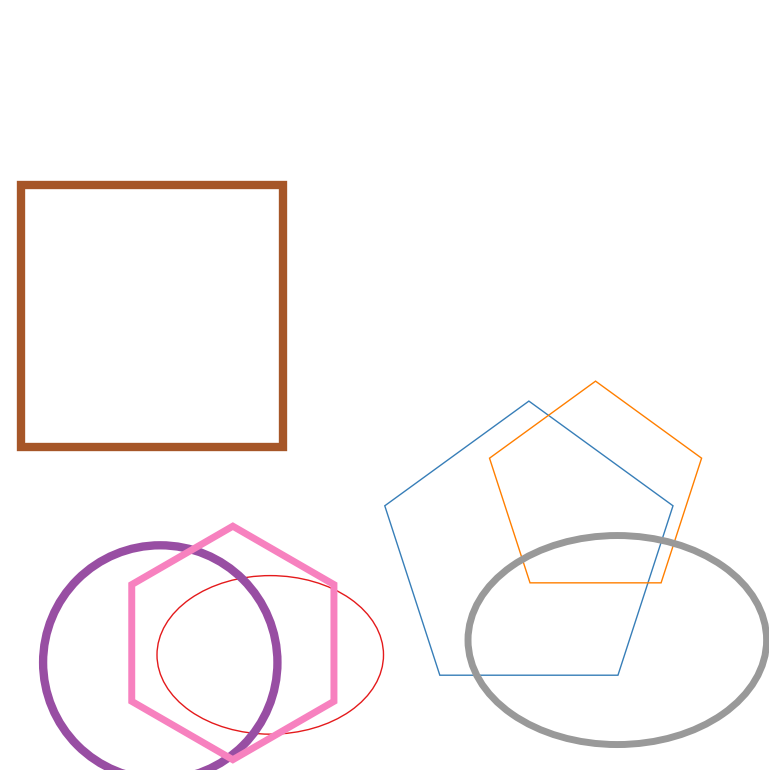[{"shape": "oval", "thickness": 0.5, "radius": 0.74, "center": [0.351, 0.149]}, {"shape": "pentagon", "thickness": 0.5, "radius": 0.98, "center": [0.687, 0.282]}, {"shape": "circle", "thickness": 3, "radius": 0.76, "center": [0.208, 0.14]}, {"shape": "pentagon", "thickness": 0.5, "radius": 0.72, "center": [0.773, 0.36]}, {"shape": "square", "thickness": 3, "radius": 0.85, "center": [0.197, 0.589]}, {"shape": "hexagon", "thickness": 2.5, "radius": 0.76, "center": [0.302, 0.165]}, {"shape": "oval", "thickness": 2.5, "radius": 0.97, "center": [0.802, 0.169]}]